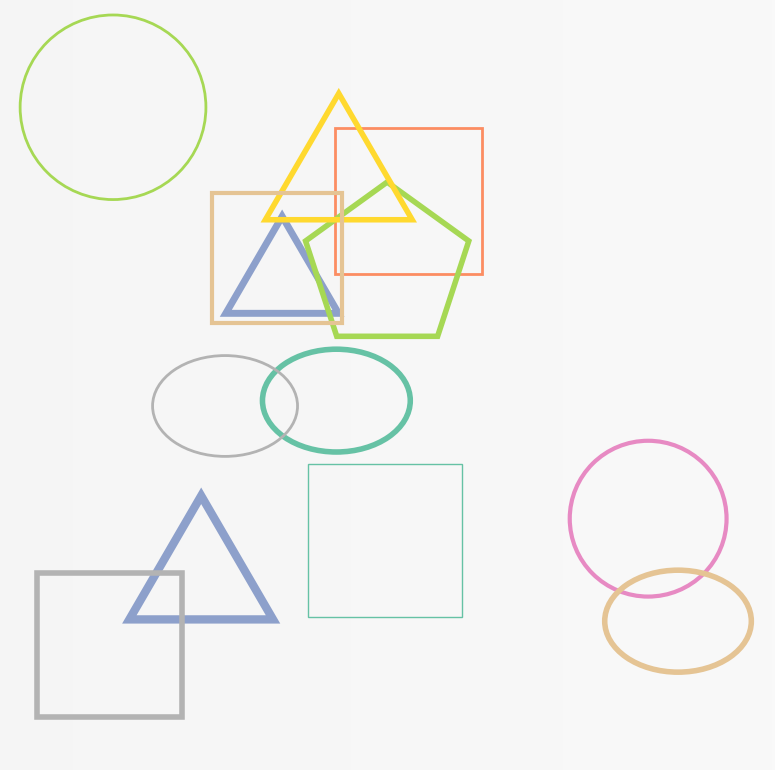[{"shape": "oval", "thickness": 2, "radius": 0.48, "center": [0.434, 0.48]}, {"shape": "square", "thickness": 0.5, "radius": 0.5, "center": [0.497, 0.298]}, {"shape": "square", "thickness": 1, "radius": 0.48, "center": [0.527, 0.739]}, {"shape": "triangle", "thickness": 2.5, "radius": 0.42, "center": [0.364, 0.635]}, {"shape": "triangle", "thickness": 3, "radius": 0.54, "center": [0.26, 0.249]}, {"shape": "circle", "thickness": 1.5, "radius": 0.51, "center": [0.836, 0.326]}, {"shape": "circle", "thickness": 1, "radius": 0.6, "center": [0.146, 0.861]}, {"shape": "pentagon", "thickness": 2, "radius": 0.55, "center": [0.5, 0.653]}, {"shape": "triangle", "thickness": 2, "radius": 0.55, "center": [0.437, 0.769]}, {"shape": "oval", "thickness": 2, "radius": 0.47, "center": [0.875, 0.193]}, {"shape": "square", "thickness": 1.5, "radius": 0.42, "center": [0.358, 0.665]}, {"shape": "oval", "thickness": 1, "radius": 0.47, "center": [0.29, 0.473]}, {"shape": "square", "thickness": 2, "radius": 0.47, "center": [0.142, 0.163]}]